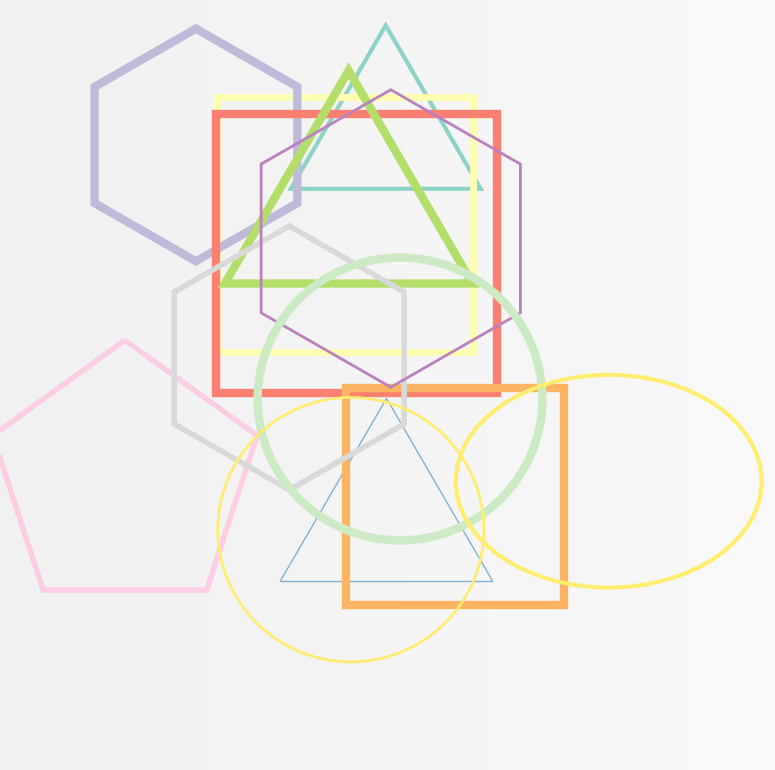[{"shape": "triangle", "thickness": 1.5, "radius": 0.71, "center": [0.498, 0.826]}, {"shape": "square", "thickness": 2.5, "radius": 0.83, "center": [0.445, 0.708]}, {"shape": "hexagon", "thickness": 3, "radius": 0.76, "center": [0.253, 0.812]}, {"shape": "square", "thickness": 3, "radius": 0.91, "center": [0.46, 0.671]}, {"shape": "triangle", "thickness": 0.5, "radius": 0.79, "center": [0.499, 0.324]}, {"shape": "square", "thickness": 3, "radius": 0.7, "center": [0.587, 0.356]}, {"shape": "triangle", "thickness": 3, "radius": 0.92, "center": [0.45, 0.724]}, {"shape": "pentagon", "thickness": 2, "radius": 0.9, "center": [0.161, 0.379]}, {"shape": "hexagon", "thickness": 2, "radius": 0.86, "center": [0.373, 0.535]}, {"shape": "hexagon", "thickness": 1, "radius": 0.97, "center": [0.504, 0.69]}, {"shape": "circle", "thickness": 3, "radius": 0.92, "center": [0.516, 0.482]}, {"shape": "oval", "thickness": 1.5, "radius": 0.99, "center": [0.785, 0.375]}, {"shape": "circle", "thickness": 1, "radius": 0.86, "center": [0.453, 0.312]}]